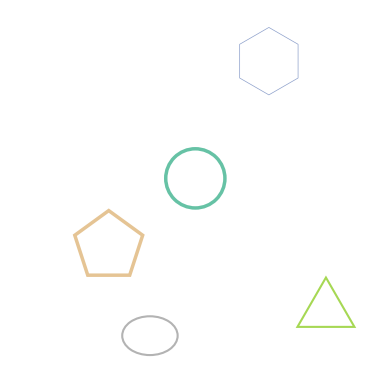[{"shape": "circle", "thickness": 2.5, "radius": 0.38, "center": [0.507, 0.537]}, {"shape": "hexagon", "thickness": 0.5, "radius": 0.44, "center": [0.698, 0.841]}, {"shape": "triangle", "thickness": 1.5, "radius": 0.43, "center": [0.847, 0.194]}, {"shape": "pentagon", "thickness": 2.5, "radius": 0.46, "center": [0.282, 0.36]}, {"shape": "oval", "thickness": 1.5, "radius": 0.36, "center": [0.389, 0.128]}]